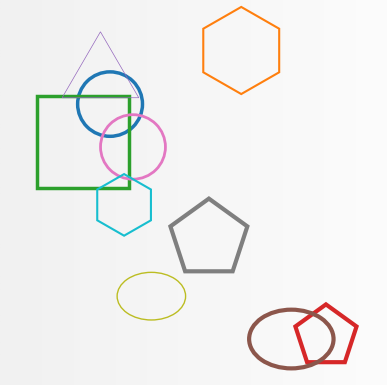[{"shape": "circle", "thickness": 2.5, "radius": 0.42, "center": [0.284, 0.73]}, {"shape": "hexagon", "thickness": 1.5, "radius": 0.57, "center": [0.623, 0.869]}, {"shape": "square", "thickness": 2.5, "radius": 0.59, "center": [0.214, 0.63]}, {"shape": "pentagon", "thickness": 3, "radius": 0.41, "center": [0.841, 0.126]}, {"shape": "triangle", "thickness": 0.5, "radius": 0.57, "center": [0.259, 0.803]}, {"shape": "oval", "thickness": 3, "radius": 0.54, "center": [0.752, 0.119]}, {"shape": "circle", "thickness": 2, "radius": 0.42, "center": [0.343, 0.618]}, {"shape": "pentagon", "thickness": 3, "radius": 0.52, "center": [0.539, 0.38]}, {"shape": "oval", "thickness": 1, "radius": 0.44, "center": [0.391, 0.231]}, {"shape": "hexagon", "thickness": 1.5, "radius": 0.4, "center": [0.32, 0.468]}]